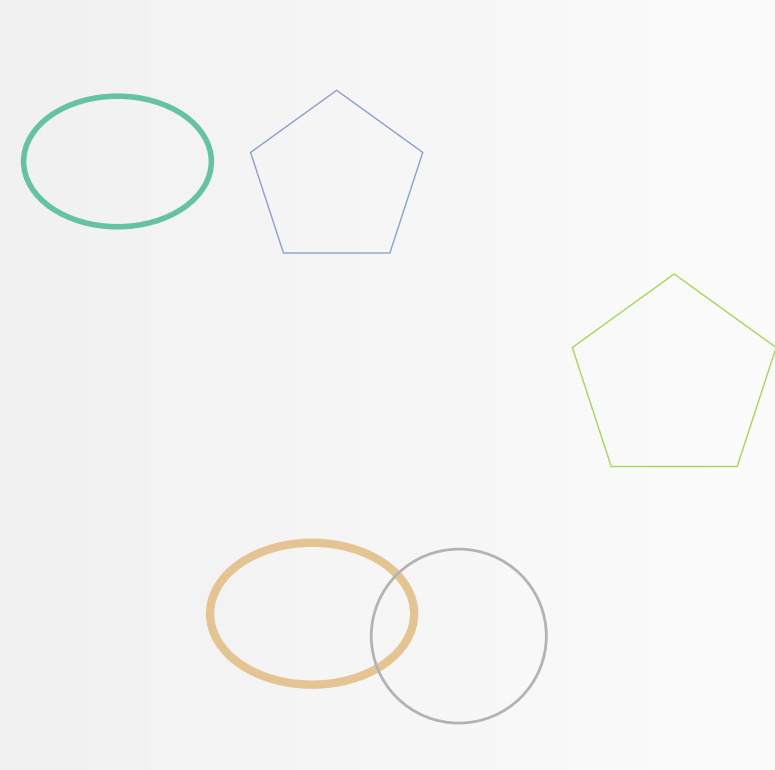[{"shape": "oval", "thickness": 2, "radius": 0.61, "center": [0.152, 0.79]}, {"shape": "pentagon", "thickness": 0.5, "radius": 0.58, "center": [0.434, 0.766]}, {"shape": "pentagon", "thickness": 0.5, "radius": 0.69, "center": [0.87, 0.506]}, {"shape": "oval", "thickness": 3, "radius": 0.66, "center": [0.403, 0.203]}, {"shape": "circle", "thickness": 1, "radius": 0.56, "center": [0.592, 0.174]}]